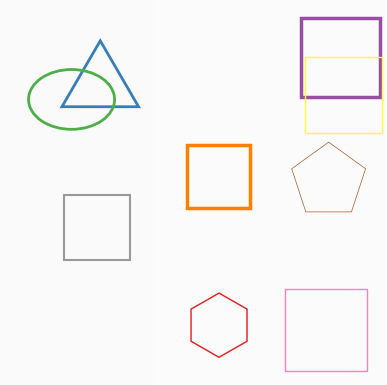[{"shape": "hexagon", "thickness": 1, "radius": 0.42, "center": [0.565, 0.155]}, {"shape": "triangle", "thickness": 2, "radius": 0.57, "center": [0.259, 0.78]}, {"shape": "oval", "thickness": 2, "radius": 0.56, "center": [0.185, 0.742]}, {"shape": "square", "thickness": 2.5, "radius": 0.51, "center": [0.879, 0.851]}, {"shape": "square", "thickness": 2.5, "radius": 0.41, "center": [0.563, 0.542]}, {"shape": "square", "thickness": 1, "radius": 0.49, "center": [0.887, 0.754]}, {"shape": "pentagon", "thickness": 0.5, "radius": 0.5, "center": [0.848, 0.531]}, {"shape": "square", "thickness": 1, "radius": 0.53, "center": [0.841, 0.143]}, {"shape": "square", "thickness": 1.5, "radius": 0.43, "center": [0.249, 0.409]}]